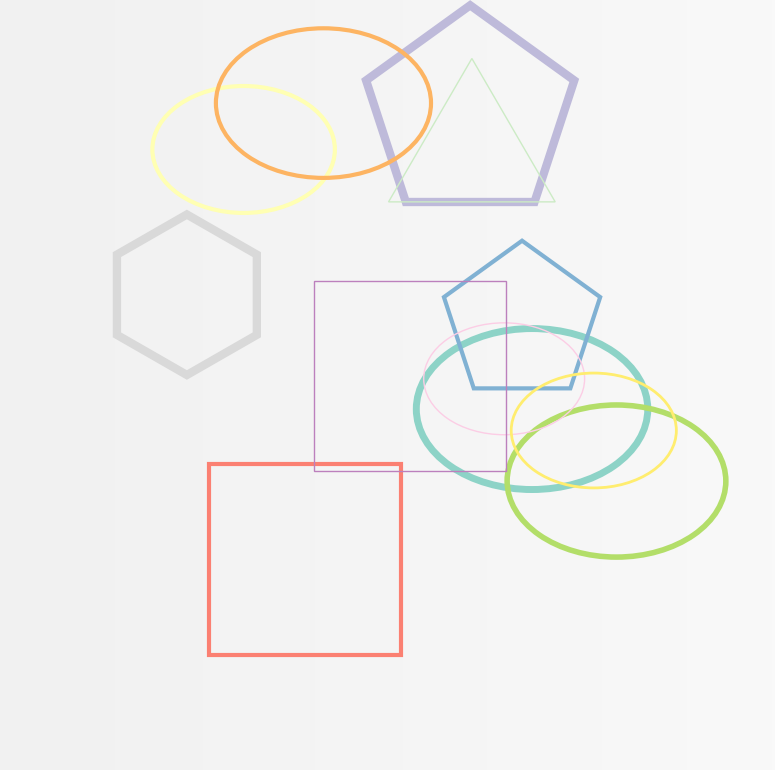[{"shape": "oval", "thickness": 2.5, "radius": 0.75, "center": [0.686, 0.469]}, {"shape": "oval", "thickness": 1.5, "radius": 0.59, "center": [0.314, 0.806]}, {"shape": "pentagon", "thickness": 3, "radius": 0.71, "center": [0.607, 0.852]}, {"shape": "square", "thickness": 1.5, "radius": 0.62, "center": [0.394, 0.273]}, {"shape": "pentagon", "thickness": 1.5, "radius": 0.53, "center": [0.674, 0.581]}, {"shape": "oval", "thickness": 1.5, "radius": 0.69, "center": [0.417, 0.866]}, {"shape": "oval", "thickness": 2, "radius": 0.71, "center": [0.795, 0.375]}, {"shape": "oval", "thickness": 0.5, "radius": 0.52, "center": [0.651, 0.508]}, {"shape": "hexagon", "thickness": 3, "radius": 0.52, "center": [0.241, 0.617]}, {"shape": "square", "thickness": 0.5, "radius": 0.62, "center": [0.529, 0.512]}, {"shape": "triangle", "thickness": 0.5, "radius": 0.62, "center": [0.609, 0.8]}, {"shape": "oval", "thickness": 1, "radius": 0.53, "center": [0.766, 0.441]}]